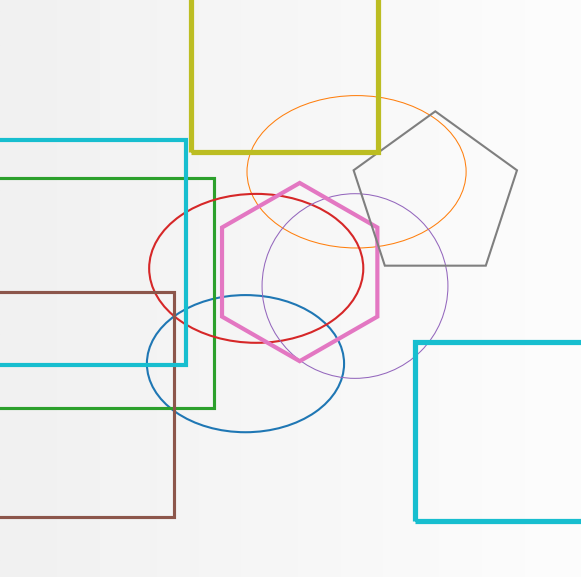[{"shape": "oval", "thickness": 1, "radius": 0.85, "center": [0.422, 0.369]}, {"shape": "oval", "thickness": 0.5, "radius": 0.94, "center": [0.613, 0.702]}, {"shape": "square", "thickness": 1.5, "radius": 1.0, "center": [0.169, 0.492]}, {"shape": "oval", "thickness": 1, "radius": 0.92, "center": [0.441, 0.534]}, {"shape": "circle", "thickness": 0.5, "radius": 0.8, "center": [0.611, 0.504]}, {"shape": "square", "thickness": 1.5, "radius": 0.98, "center": [0.103, 0.299]}, {"shape": "hexagon", "thickness": 2, "radius": 0.77, "center": [0.516, 0.528]}, {"shape": "pentagon", "thickness": 1, "radius": 0.74, "center": [0.749, 0.659]}, {"shape": "square", "thickness": 2.5, "radius": 0.8, "center": [0.489, 0.896]}, {"shape": "square", "thickness": 2.5, "radius": 0.78, "center": [0.868, 0.252]}, {"shape": "square", "thickness": 2, "radius": 0.97, "center": [0.125, 0.561]}]